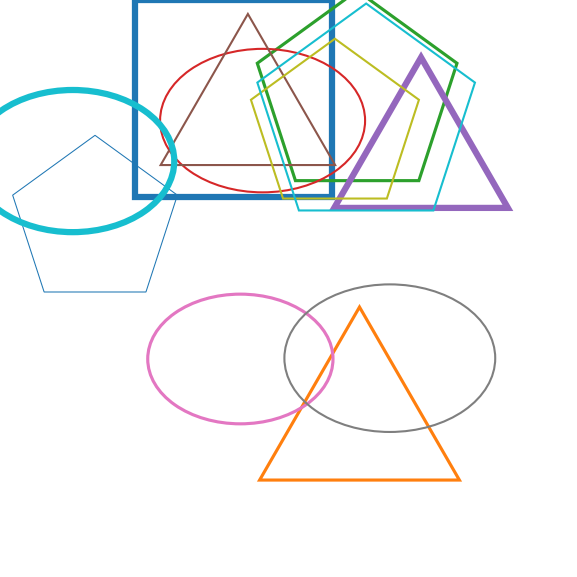[{"shape": "square", "thickness": 3, "radius": 0.85, "center": [0.405, 0.829]}, {"shape": "pentagon", "thickness": 0.5, "radius": 0.75, "center": [0.165, 0.615]}, {"shape": "triangle", "thickness": 1.5, "radius": 1.0, "center": [0.623, 0.268]}, {"shape": "pentagon", "thickness": 1.5, "radius": 0.91, "center": [0.618, 0.833]}, {"shape": "oval", "thickness": 1, "radius": 0.89, "center": [0.455, 0.79]}, {"shape": "triangle", "thickness": 3, "radius": 0.87, "center": [0.729, 0.726]}, {"shape": "triangle", "thickness": 1, "radius": 0.87, "center": [0.429, 0.801]}, {"shape": "oval", "thickness": 1.5, "radius": 0.8, "center": [0.416, 0.378]}, {"shape": "oval", "thickness": 1, "radius": 0.91, "center": [0.675, 0.379]}, {"shape": "pentagon", "thickness": 1, "radius": 0.76, "center": [0.58, 0.779]}, {"shape": "pentagon", "thickness": 1, "radius": 0.99, "center": [0.634, 0.795]}, {"shape": "oval", "thickness": 3, "radius": 0.88, "center": [0.126, 0.72]}]